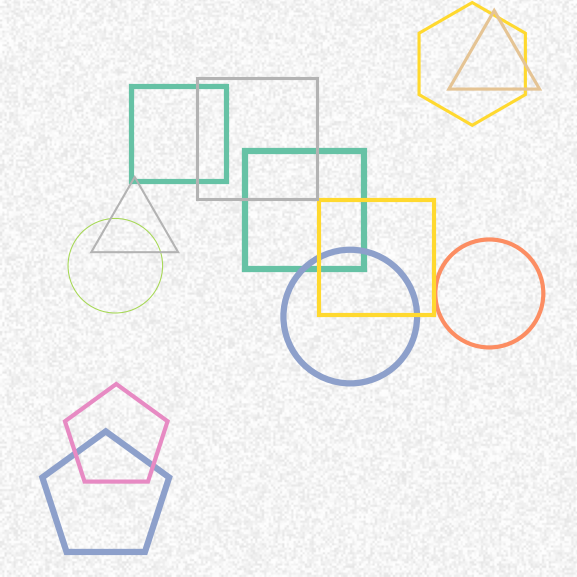[{"shape": "square", "thickness": 3, "radius": 0.51, "center": [0.527, 0.635]}, {"shape": "square", "thickness": 2.5, "radius": 0.41, "center": [0.31, 0.768]}, {"shape": "circle", "thickness": 2, "radius": 0.47, "center": [0.847, 0.491]}, {"shape": "circle", "thickness": 3, "radius": 0.58, "center": [0.606, 0.451]}, {"shape": "pentagon", "thickness": 3, "radius": 0.58, "center": [0.183, 0.137]}, {"shape": "pentagon", "thickness": 2, "radius": 0.47, "center": [0.201, 0.241]}, {"shape": "circle", "thickness": 0.5, "radius": 0.41, "center": [0.2, 0.539]}, {"shape": "square", "thickness": 2, "radius": 0.5, "center": [0.652, 0.553]}, {"shape": "hexagon", "thickness": 1.5, "radius": 0.53, "center": [0.818, 0.888]}, {"shape": "triangle", "thickness": 1.5, "radius": 0.45, "center": [0.856, 0.89]}, {"shape": "triangle", "thickness": 1, "radius": 0.43, "center": [0.233, 0.606]}, {"shape": "square", "thickness": 1.5, "radius": 0.52, "center": [0.445, 0.76]}]